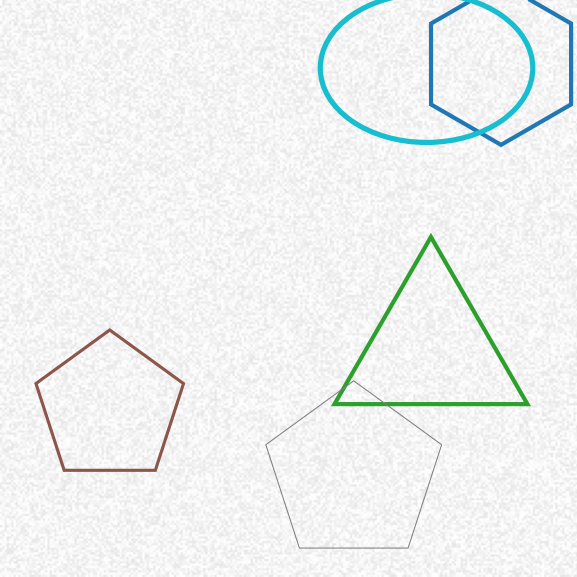[{"shape": "hexagon", "thickness": 2, "radius": 0.7, "center": [0.868, 0.888]}, {"shape": "triangle", "thickness": 2, "radius": 0.96, "center": [0.746, 0.396]}, {"shape": "pentagon", "thickness": 1.5, "radius": 0.67, "center": [0.19, 0.293]}, {"shape": "pentagon", "thickness": 0.5, "radius": 0.8, "center": [0.613, 0.18]}, {"shape": "oval", "thickness": 2.5, "radius": 0.92, "center": [0.739, 0.881]}]